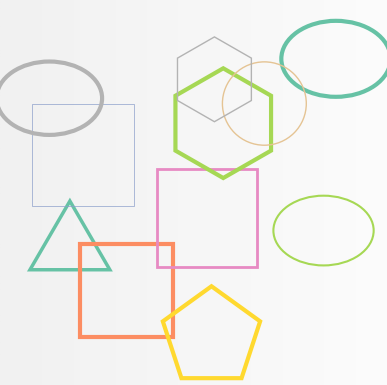[{"shape": "oval", "thickness": 3, "radius": 0.7, "center": [0.867, 0.847]}, {"shape": "triangle", "thickness": 2.5, "radius": 0.59, "center": [0.18, 0.359]}, {"shape": "square", "thickness": 3, "radius": 0.6, "center": [0.326, 0.246]}, {"shape": "square", "thickness": 0.5, "radius": 0.66, "center": [0.214, 0.597]}, {"shape": "square", "thickness": 2, "radius": 0.64, "center": [0.534, 0.433]}, {"shape": "oval", "thickness": 1.5, "radius": 0.65, "center": [0.835, 0.401]}, {"shape": "hexagon", "thickness": 3, "radius": 0.71, "center": [0.576, 0.68]}, {"shape": "pentagon", "thickness": 3, "radius": 0.66, "center": [0.546, 0.124]}, {"shape": "circle", "thickness": 1, "radius": 0.54, "center": [0.682, 0.731]}, {"shape": "oval", "thickness": 3, "radius": 0.68, "center": [0.127, 0.745]}, {"shape": "hexagon", "thickness": 1, "radius": 0.55, "center": [0.553, 0.794]}]